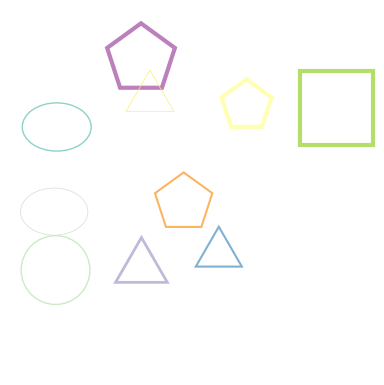[{"shape": "oval", "thickness": 1, "radius": 0.45, "center": [0.147, 0.67]}, {"shape": "pentagon", "thickness": 3, "radius": 0.34, "center": [0.64, 0.726]}, {"shape": "triangle", "thickness": 2, "radius": 0.39, "center": [0.367, 0.305]}, {"shape": "triangle", "thickness": 1.5, "radius": 0.35, "center": [0.568, 0.342]}, {"shape": "pentagon", "thickness": 1.5, "radius": 0.39, "center": [0.477, 0.474]}, {"shape": "square", "thickness": 3, "radius": 0.48, "center": [0.874, 0.72]}, {"shape": "oval", "thickness": 0.5, "radius": 0.44, "center": [0.141, 0.45]}, {"shape": "pentagon", "thickness": 3, "radius": 0.46, "center": [0.366, 0.847]}, {"shape": "circle", "thickness": 1, "radius": 0.45, "center": [0.144, 0.299]}, {"shape": "triangle", "thickness": 0.5, "radius": 0.36, "center": [0.389, 0.746]}]